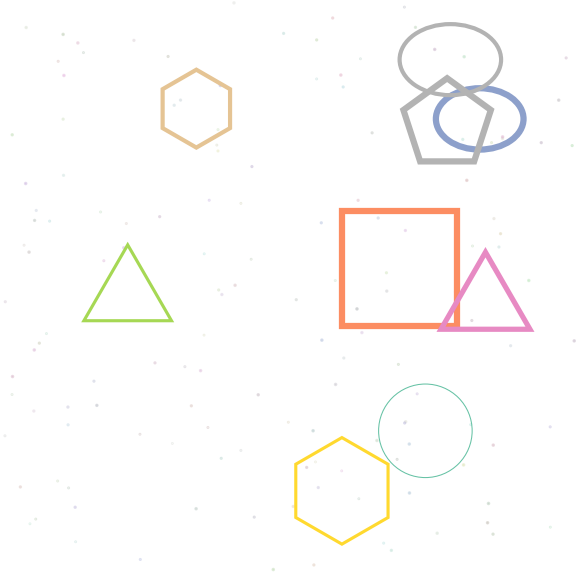[{"shape": "circle", "thickness": 0.5, "radius": 0.4, "center": [0.737, 0.253]}, {"shape": "square", "thickness": 3, "radius": 0.5, "center": [0.692, 0.534]}, {"shape": "oval", "thickness": 3, "radius": 0.38, "center": [0.831, 0.793]}, {"shape": "triangle", "thickness": 2.5, "radius": 0.44, "center": [0.841, 0.473]}, {"shape": "triangle", "thickness": 1.5, "radius": 0.44, "center": [0.221, 0.488]}, {"shape": "hexagon", "thickness": 1.5, "radius": 0.46, "center": [0.592, 0.149]}, {"shape": "hexagon", "thickness": 2, "radius": 0.34, "center": [0.34, 0.811]}, {"shape": "oval", "thickness": 2, "radius": 0.44, "center": [0.78, 0.896]}, {"shape": "pentagon", "thickness": 3, "radius": 0.4, "center": [0.774, 0.784]}]